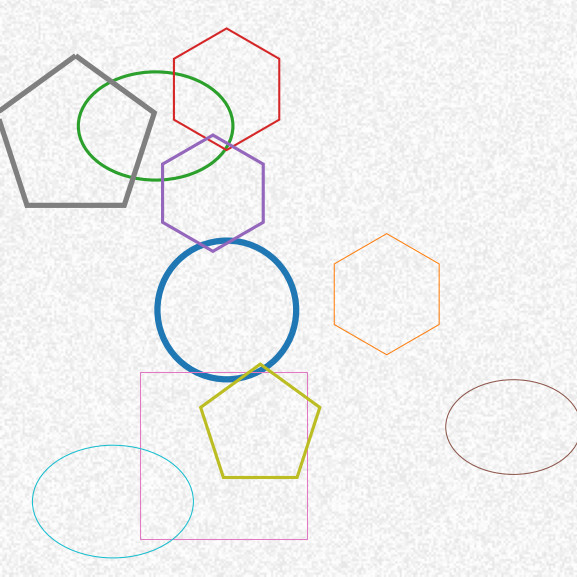[{"shape": "circle", "thickness": 3, "radius": 0.6, "center": [0.393, 0.462]}, {"shape": "hexagon", "thickness": 0.5, "radius": 0.52, "center": [0.67, 0.49]}, {"shape": "oval", "thickness": 1.5, "radius": 0.67, "center": [0.269, 0.781]}, {"shape": "hexagon", "thickness": 1, "radius": 0.53, "center": [0.392, 0.845]}, {"shape": "hexagon", "thickness": 1.5, "radius": 0.5, "center": [0.369, 0.665]}, {"shape": "oval", "thickness": 0.5, "radius": 0.59, "center": [0.889, 0.26]}, {"shape": "square", "thickness": 0.5, "radius": 0.72, "center": [0.387, 0.211]}, {"shape": "pentagon", "thickness": 2.5, "radius": 0.72, "center": [0.131, 0.759]}, {"shape": "pentagon", "thickness": 1.5, "radius": 0.54, "center": [0.451, 0.26]}, {"shape": "oval", "thickness": 0.5, "radius": 0.7, "center": [0.196, 0.131]}]